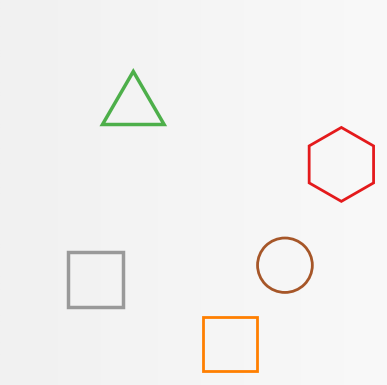[{"shape": "hexagon", "thickness": 2, "radius": 0.48, "center": [0.881, 0.573]}, {"shape": "triangle", "thickness": 2.5, "radius": 0.46, "center": [0.344, 0.723]}, {"shape": "square", "thickness": 2, "radius": 0.35, "center": [0.593, 0.107]}, {"shape": "circle", "thickness": 2, "radius": 0.35, "center": [0.735, 0.311]}, {"shape": "square", "thickness": 2.5, "radius": 0.36, "center": [0.246, 0.273]}]